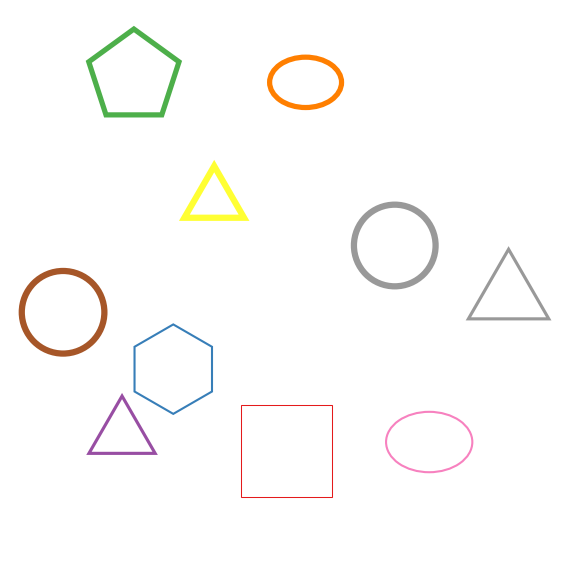[{"shape": "square", "thickness": 0.5, "radius": 0.4, "center": [0.496, 0.218]}, {"shape": "hexagon", "thickness": 1, "radius": 0.39, "center": [0.3, 0.36]}, {"shape": "pentagon", "thickness": 2.5, "radius": 0.41, "center": [0.232, 0.867]}, {"shape": "triangle", "thickness": 1.5, "radius": 0.33, "center": [0.211, 0.247]}, {"shape": "oval", "thickness": 2.5, "radius": 0.31, "center": [0.529, 0.857]}, {"shape": "triangle", "thickness": 3, "radius": 0.3, "center": [0.371, 0.652]}, {"shape": "circle", "thickness": 3, "radius": 0.36, "center": [0.109, 0.458]}, {"shape": "oval", "thickness": 1, "radius": 0.37, "center": [0.743, 0.234]}, {"shape": "circle", "thickness": 3, "radius": 0.35, "center": [0.684, 0.574]}, {"shape": "triangle", "thickness": 1.5, "radius": 0.4, "center": [0.881, 0.487]}]